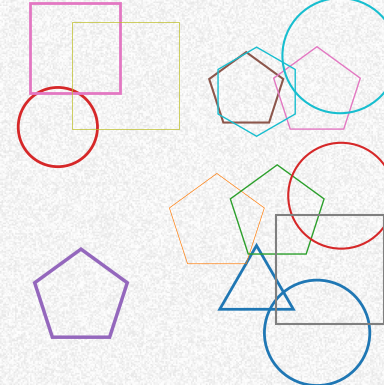[{"shape": "triangle", "thickness": 2, "radius": 0.55, "center": [0.666, 0.252]}, {"shape": "circle", "thickness": 2, "radius": 0.68, "center": [0.824, 0.136]}, {"shape": "pentagon", "thickness": 0.5, "radius": 0.65, "center": [0.563, 0.42]}, {"shape": "pentagon", "thickness": 1, "radius": 0.64, "center": [0.72, 0.444]}, {"shape": "circle", "thickness": 1.5, "radius": 0.69, "center": [0.886, 0.492]}, {"shape": "circle", "thickness": 2, "radius": 0.51, "center": [0.15, 0.67]}, {"shape": "pentagon", "thickness": 2.5, "radius": 0.63, "center": [0.21, 0.226]}, {"shape": "pentagon", "thickness": 1.5, "radius": 0.51, "center": [0.64, 0.764]}, {"shape": "pentagon", "thickness": 1, "radius": 0.59, "center": [0.823, 0.76]}, {"shape": "square", "thickness": 2, "radius": 0.59, "center": [0.195, 0.875]}, {"shape": "square", "thickness": 1.5, "radius": 0.7, "center": [0.856, 0.3]}, {"shape": "square", "thickness": 0.5, "radius": 0.69, "center": [0.326, 0.803]}, {"shape": "hexagon", "thickness": 1, "radius": 0.58, "center": [0.667, 0.762]}, {"shape": "circle", "thickness": 1.5, "radius": 0.75, "center": [0.883, 0.855]}]